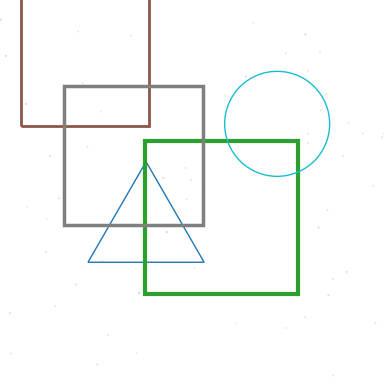[{"shape": "triangle", "thickness": 1, "radius": 0.87, "center": [0.379, 0.406]}, {"shape": "square", "thickness": 3, "radius": 0.99, "center": [0.576, 0.435]}, {"shape": "square", "thickness": 2, "radius": 0.83, "center": [0.221, 0.838]}, {"shape": "square", "thickness": 2.5, "radius": 0.9, "center": [0.347, 0.597]}, {"shape": "circle", "thickness": 1, "radius": 0.68, "center": [0.72, 0.678]}]